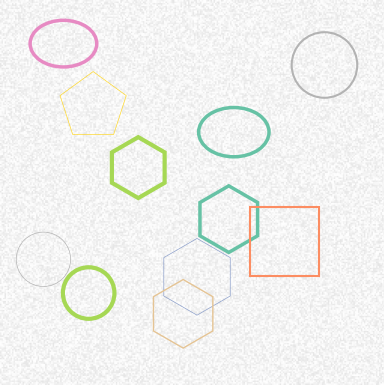[{"shape": "oval", "thickness": 2.5, "radius": 0.46, "center": [0.607, 0.657]}, {"shape": "hexagon", "thickness": 2.5, "radius": 0.43, "center": [0.594, 0.431]}, {"shape": "square", "thickness": 1.5, "radius": 0.45, "center": [0.739, 0.374]}, {"shape": "hexagon", "thickness": 0.5, "radius": 0.5, "center": [0.512, 0.281]}, {"shape": "oval", "thickness": 2.5, "radius": 0.43, "center": [0.165, 0.887]}, {"shape": "hexagon", "thickness": 3, "radius": 0.4, "center": [0.359, 0.565]}, {"shape": "circle", "thickness": 3, "radius": 0.33, "center": [0.23, 0.239]}, {"shape": "pentagon", "thickness": 0.5, "radius": 0.45, "center": [0.242, 0.724]}, {"shape": "hexagon", "thickness": 1, "radius": 0.45, "center": [0.476, 0.185]}, {"shape": "circle", "thickness": 1.5, "radius": 0.43, "center": [0.843, 0.831]}, {"shape": "circle", "thickness": 0.5, "radius": 0.35, "center": [0.113, 0.326]}]